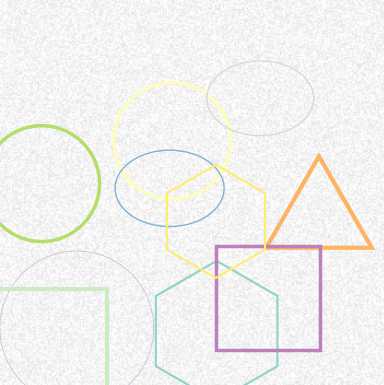[{"shape": "hexagon", "thickness": 1.5, "radius": 0.91, "center": [0.563, 0.14]}, {"shape": "circle", "thickness": 2, "radius": 0.76, "center": [0.447, 0.634]}, {"shape": "circle", "thickness": 0.5, "radius": 1.0, "center": [0.199, 0.148]}, {"shape": "oval", "thickness": 1, "radius": 0.71, "center": [0.441, 0.511]}, {"shape": "triangle", "thickness": 3, "radius": 0.79, "center": [0.828, 0.436]}, {"shape": "circle", "thickness": 2.5, "radius": 0.75, "center": [0.108, 0.523]}, {"shape": "oval", "thickness": 1, "radius": 0.69, "center": [0.676, 0.745]}, {"shape": "square", "thickness": 2.5, "radius": 0.67, "center": [0.696, 0.226]}, {"shape": "square", "thickness": 3, "radius": 0.72, "center": [0.132, 0.103]}, {"shape": "hexagon", "thickness": 1.5, "radius": 0.73, "center": [0.561, 0.425]}]